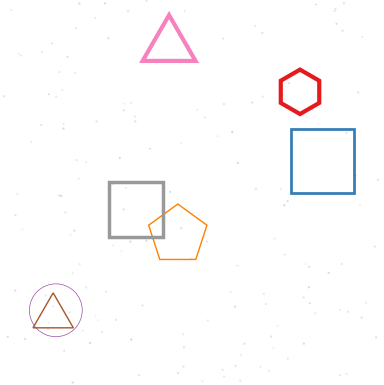[{"shape": "hexagon", "thickness": 3, "radius": 0.29, "center": [0.779, 0.762]}, {"shape": "square", "thickness": 2, "radius": 0.41, "center": [0.838, 0.582]}, {"shape": "circle", "thickness": 0.5, "radius": 0.34, "center": [0.145, 0.194]}, {"shape": "pentagon", "thickness": 1, "radius": 0.4, "center": [0.462, 0.39]}, {"shape": "triangle", "thickness": 1, "radius": 0.3, "center": [0.138, 0.179]}, {"shape": "triangle", "thickness": 3, "radius": 0.4, "center": [0.439, 0.881]}, {"shape": "square", "thickness": 2.5, "radius": 0.35, "center": [0.354, 0.456]}]